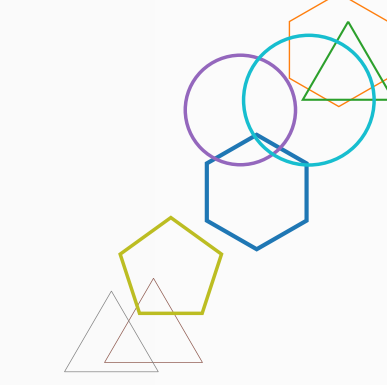[{"shape": "hexagon", "thickness": 3, "radius": 0.74, "center": [0.662, 0.501]}, {"shape": "hexagon", "thickness": 1, "radius": 0.74, "center": [0.874, 0.87]}, {"shape": "triangle", "thickness": 1.5, "radius": 0.68, "center": [0.898, 0.808]}, {"shape": "circle", "thickness": 2.5, "radius": 0.71, "center": [0.62, 0.714]}, {"shape": "triangle", "thickness": 0.5, "radius": 0.73, "center": [0.396, 0.131]}, {"shape": "triangle", "thickness": 0.5, "radius": 0.7, "center": [0.287, 0.104]}, {"shape": "pentagon", "thickness": 2.5, "radius": 0.69, "center": [0.441, 0.297]}, {"shape": "circle", "thickness": 2.5, "radius": 0.84, "center": [0.797, 0.74]}]